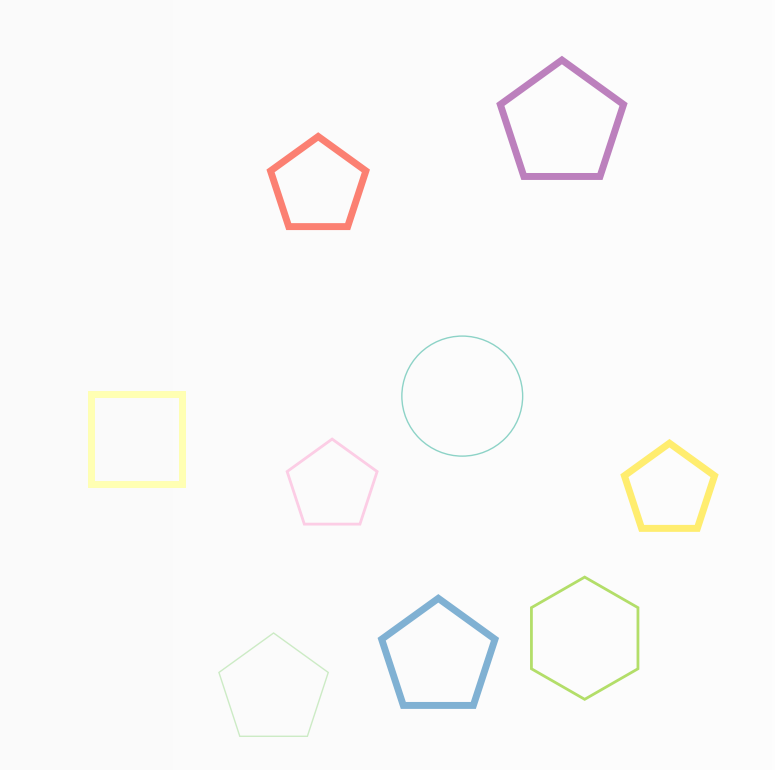[{"shape": "circle", "thickness": 0.5, "radius": 0.39, "center": [0.596, 0.486]}, {"shape": "square", "thickness": 2.5, "radius": 0.29, "center": [0.176, 0.43]}, {"shape": "pentagon", "thickness": 2.5, "radius": 0.32, "center": [0.411, 0.758]}, {"shape": "pentagon", "thickness": 2.5, "radius": 0.38, "center": [0.566, 0.146]}, {"shape": "hexagon", "thickness": 1, "radius": 0.4, "center": [0.754, 0.171]}, {"shape": "pentagon", "thickness": 1, "radius": 0.31, "center": [0.429, 0.369]}, {"shape": "pentagon", "thickness": 2.5, "radius": 0.42, "center": [0.725, 0.838]}, {"shape": "pentagon", "thickness": 0.5, "radius": 0.37, "center": [0.353, 0.104]}, {"shape": "pentagon", "thickness": 2.5, "radius": 0.31, "center": [0.864, 0.363]}]